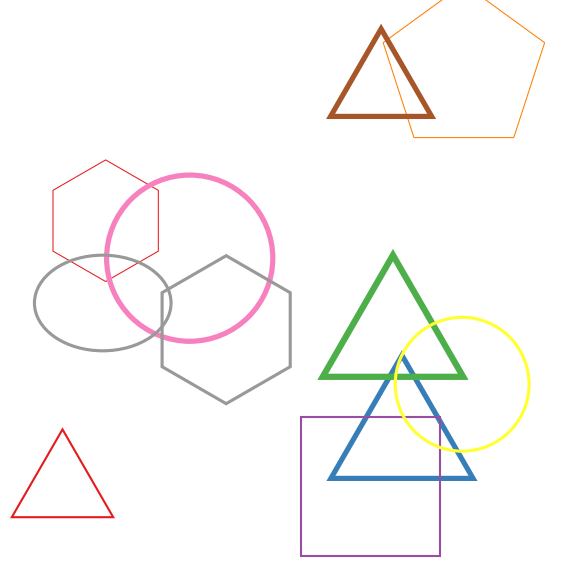[{"shape": "triangle", "thickness": 1, "radius": 0.51, "center": [0.108, 0.154]}, {"shape": "hexagon", "thickness": 0.5, "radius": 0.53, "center": [0.183, 0.617]}, {"shape": "triangle", "thickness": 2.5, "radius": 0.71, "center": [0.696, 0.242]}, {"shape": "triangle", "thickness": 3, "radius": 0.7, "center": [0.68, 0.417]}, {"shape": "square", "thickness": 1, "radius": 0.6, "center": [0.642, 0.157]}, {"shape": "pentagon", "thickness": 0.5, "radius": 0.73, "center": [0.803, 0.88]}, {"shape": "circle", "thickness": 1.5, "radius": 0.58, "center": [0.8, 0.334]}, {"shape": "triangle", "thickness": 2.5, "radius": 0.51, "center": [0.66, 0.848]}, {"shape": "circle", "thickness": 2.5, "radius": 0.72, "center": [0.328, 0.552]}, {"shape": "hexagon", "thickness": 1.5, "radius": 0.64, "center": [0.392, 0.428]}, {"shape": "oval", "thickness": 1.5, "radius": 0.59, "center": [0.178, 0.474]}]